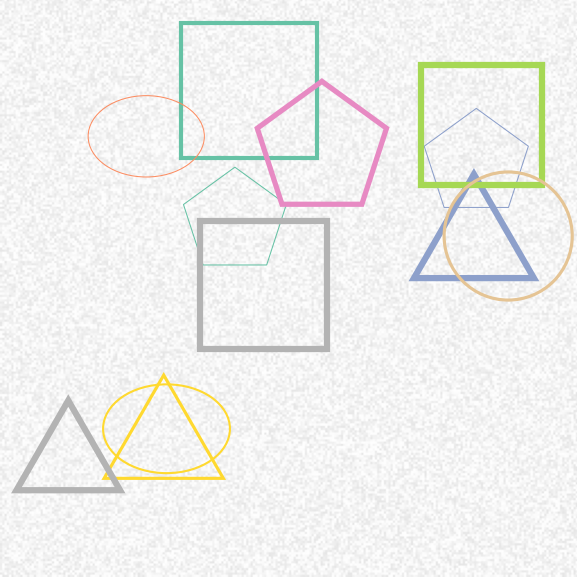[{"shape": "pentagon", "thickness": 0.5, "radius": 0.47, "center": [0.407, 0.616]}, {"shape": "square", "thickness": 2, "radius": 0.59, "center": [0.431, 0.843]}, {"shape": "oval", "thickness": 0.5, "radius": 0.5, "center": [0.253, 0.763]}, {"shape": "triangle", "thickness": 3, "radius": 0.6, "center": [0.821, 0.578]}, {"shape": "pentagon", "thickness": 0.5, "radius": 0.47, "center": [0.825, 0.717]}, {"shape": "pentagon", "thickness": 2.5, "radius": 0.59, "center": [0.557, 0.741]}, {"shape": "square", "thickness": 3, "radius": 0.52, "center": [0.834, 0.783]}, {"shape": "triangle", "thickness": 1.5, "radius": 0.6, "center": [0.283, 0.23]}, {"shape": "oval", "thickness": 1, "radius": 0.55, "center": [0.288, 0.257]}, {"shape": "circle", "thickness": 1.5, "radius": 0.55, "center": [0.88, 0.59]}, {"shape": "triangle", "thickness": 3, "radius": 0.52, "center": [0.118, 0.202]}, {"shape": "square", "thickness": 3, "radius": 0.55, "center": [0.456, 0.505]}]